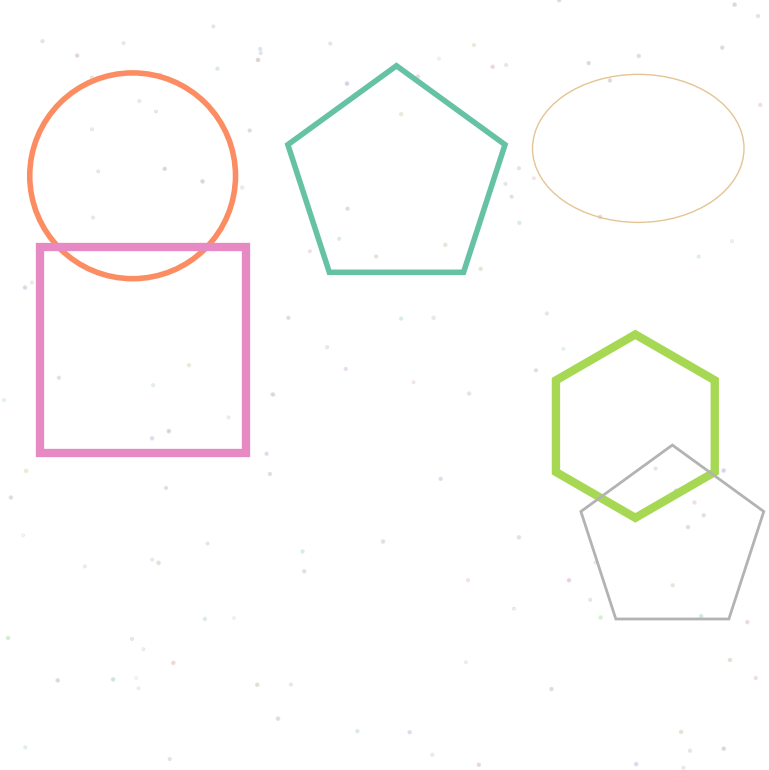[{"shape": "pentagon", "thickness": 2, "radius": 0.74, "center": [0.515, 0.766]}, {"shape": "circle", "thickness": 2, "radius": 0.67, "center": [0.172, 0.772]}, {"shape": "square", "thickness": 3, "radius": 0.67, "center": [0.186, 0.546]}, {"shape": "hexagon", "thickness": 3, "radius": 0.6, "center": [0.825, 0.447]}, {"shape": "oval", "thickness": 0.5, "radius": 0.69, "center": [0.829, 0.807]}, {"shape": "pentagon", "thickness": 1, "radius": 0.62, "center": [0.873, 0.297]}]